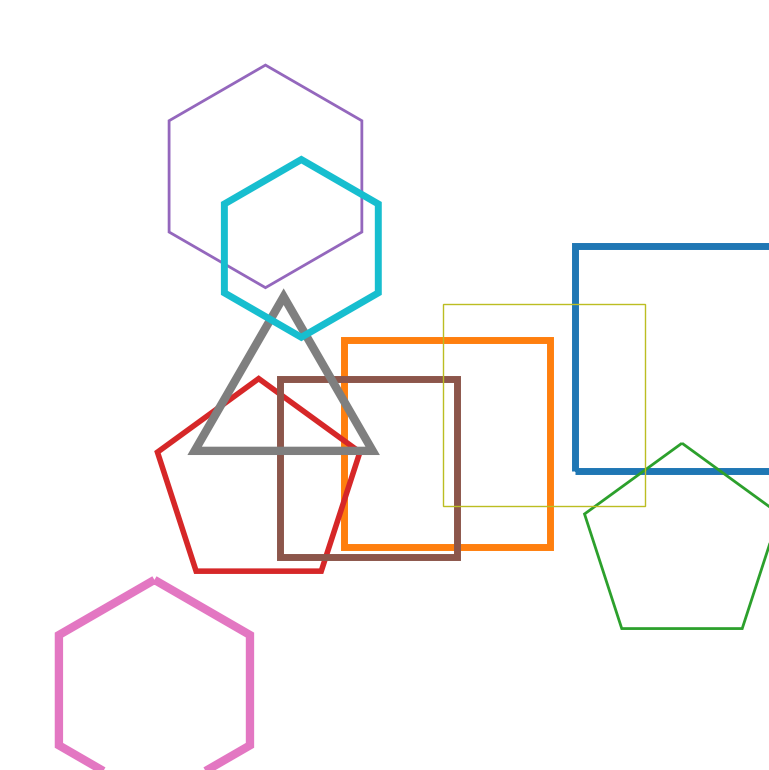[{"shape": "square", "thickness": 2.5, "radius": 0.73, "center": [0.892, 0.535]}, {"shape": "square", "thickness": 2.5, "radius": 0.67, "center": [0.58, 0.424]}, {"shape": "pentagon", "thickness": 1, "radius": 0.67, "center": [0.886, 0.291]}, {"shape": "pentagon", "thickness": 2, "radius": 0.69, "center": [0.336, 0.37]}, {"shape": "hexagon", "thickness": 1, "radius": 0.72, "center": [0.345, 0.771]}, {"shape": "square", "thickness": 2.5, "radius": 0.58, "center": [0.479, 0.392]}, {"shape": "hexagon", "thickness": 3, "radius": 0.72, "center": [0.201, 0.104]}, {"shape": "triangle", "thickness": 3, "radius": 0.67, "center": [0.368, 0.481]}, {"shape": "square", "thickness": 0.5, "radius": 0.66, "center": [0.707, 0.474]}, {"shape": "hexagon", "thickness": 2.5, "radius": 0.58, "center": [0.391, 0.677]}]